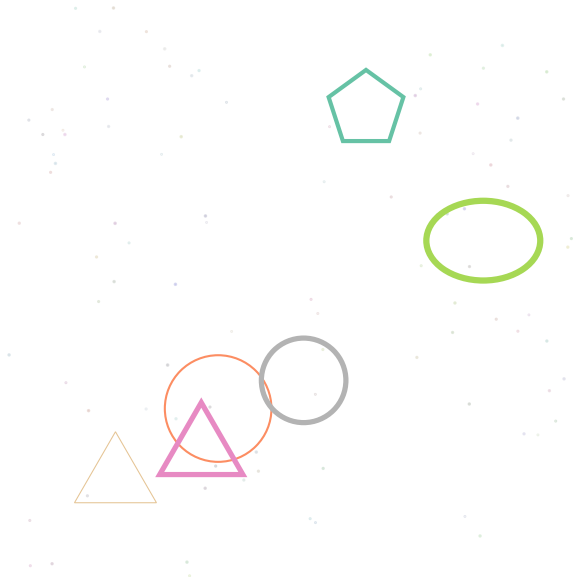[{"shape": "pentagon", "thickness": 2, "radius": 0.34, "center": [0.634, 0.81]}, {"shape": "circle", "thickness": 1, "radius": 0.46, "center": [0.378, 0.292]}, {"shape": "triangle", "thickness": 2.5, "radius": 0.42, "center": [0.349, 0.219]}, {"shape": "oval", "thickness": 3, "radius": 0.49, "center": [0.837, 0.582]}, {"shape": "triangle", "thickness": 0.5, "radius": 0.41, "center": [0.2, 0.17]}, {"shape": "circle", "thickness": 2.5, "radius": 0.37, "center": [0.526, 0.341]}]